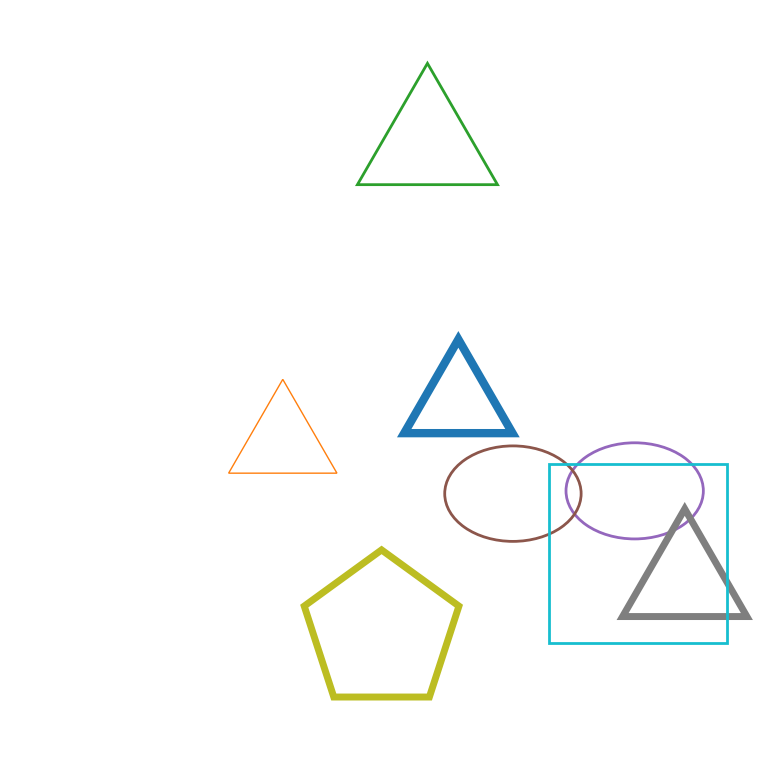[{"shape": "triangle", "thickness": 3, "radius": 0.41, "center": [0.595, 0.478]}, {"shape": "triangle", "thickness": 0.5, "radius": 0.41, "center": [0.367, 0.426]}, {"shape": "triangle", "thickness": 1, "radius": 0.53, "center": [0.555, 0.813]}, {"shape": "oval", "thickness": 1, "radius": 0.45, "center": [0.824, 0.363]}, {"shape": "oval", "thickness": 1, "radius": 0.44, "center": [0.666, 0.359]}, {"shape": "triangle", "thickness": 2.5, "radius": 0.47, "center": [0.889, 0.246]}, {"shape": "pentagon", "thickness": 2.5, "radius": 0.53, "center": [0.496, 0.18]}, {"shape": "square", "thickness": 1, "radius": 0.58, "center": [0.828, 0.281]}]